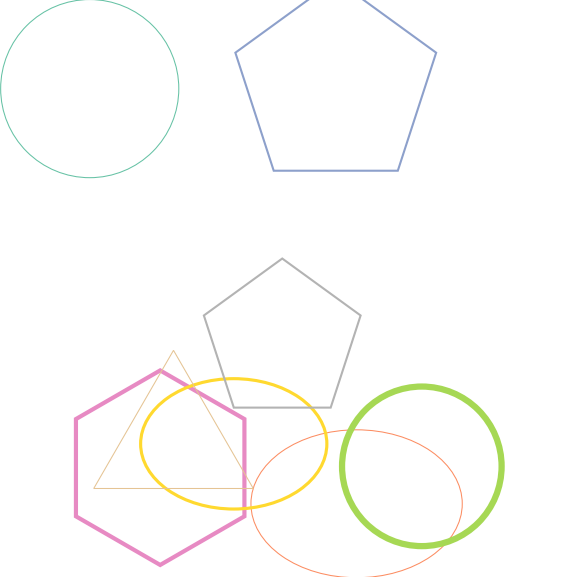[{"shape": "circle", "thickness": 0.5, "radius": 0.77, "center": [0.155, 0.846]}, {"shape": "oval", "thickness": 0.5, "radius": 0.91, "center": [0.617, 0.127]}, {"shape": "pentagon", "thickness": 1, "radius": 0.91, "center": [0.581, 0.851]}, {"shape": "hexagon", "thickness": 2, "radius": 0.84, "center": [0.277, 0.189]}, {"shape": "circle", "thickness": 3, "radius": 0.69, "center": [0.73, 0.192]}, {"shape": "oval", "thickness": 1.5, "radius": 0.81, "center": [0.405, 0.231]}, {"shape": "triangle", "thickness": 0.5, "radius": 0.8, "center": [0.3, 0.233]}, {"shape": "pentagon", "thickness": 1, "radius": 0.71, "center": [0.489, 0.409]}]